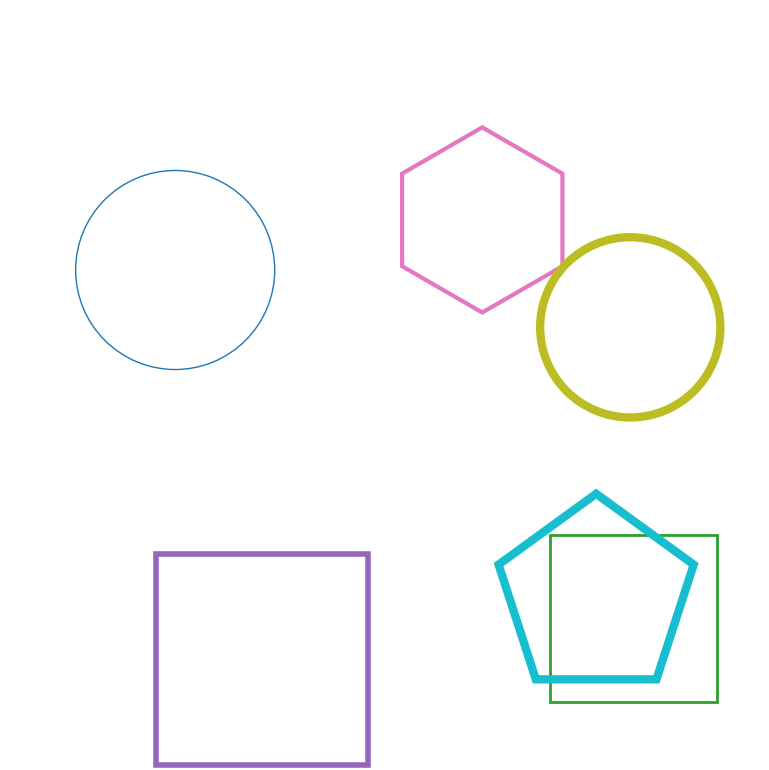[{"shape": "circle", "thickness": 0.5, "radius": 0.65, "center": [0.228, 0.649]}, {"shape": "square", "thickness": 1, "radius": 0.54, "center": [0.822, 0.196]}, {"shape": "square", "thickness": 2, "radius": 0.69, "center": [0.34, 0.144]}, {"shape": "hexagon", "thickness": 1.5, "radius": 0.6, "center": [0.626, 0.714]}, {"shape": "circle", "thickness": 3, "radius": 0.59, "center": [0.819, 0.575]}, {"shape": "pentagon", "thickness": 3, "radius": 0.67, "center": [0.774, 0.226]}]